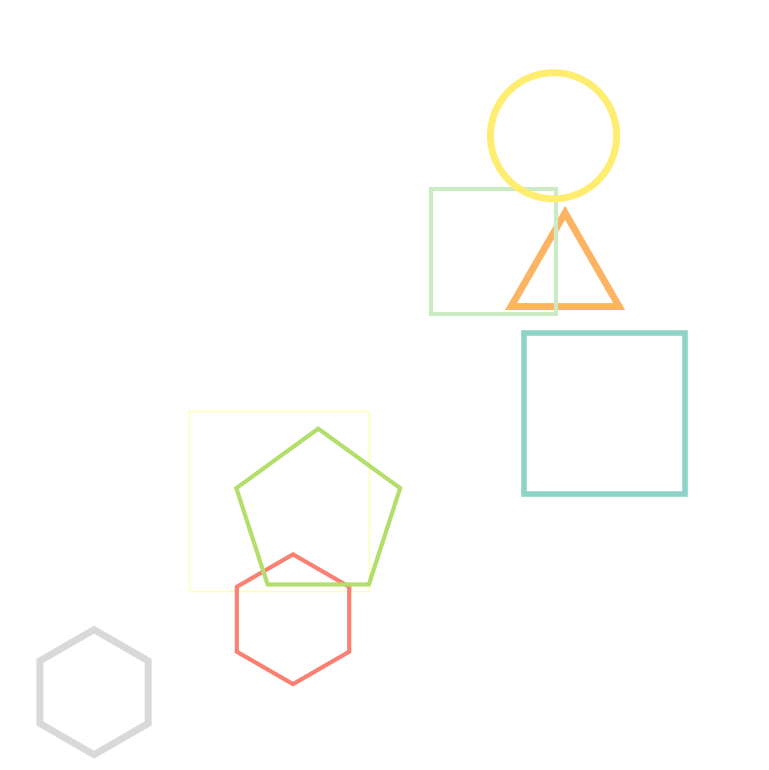[{"shape": "square", "thickness": 2, "radius": 0.52, "center": [0.785, 0.463]}, {"shape": "square", "thickness": 0.5, "radius": 0.59, "center": [0.362, 0.349]}, {"shape": "hexagon", "thickness": 1.5, "radius": 0.42, "center": [0.381, 0.196]}, {"shape": "triangle", "thickness": 2.5, "radius": 0.41, "center": [0.734, 0.642]}, {"shape": "pentagon", "thickness": 1.5, "radius": 0.56, "center": [0.413, 0.331]}, {"shape": "hexagon", "thickness": 2.5, "radius": 0.41, "center": [0.122, 0.101]}, {"shape": "square", "thickness": 1.5, "radius": 0.41, "center": [0.641, 0.673]}, {"shape": "circle", "thickness": 2.5, "radius": 0.41, "center": [0.719, 0.824]}]